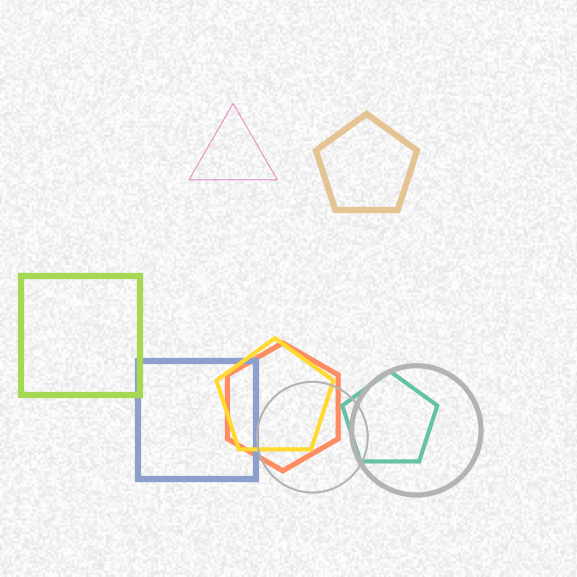[{"shape": "pentagon", "thickness": 2, "radius": 0.43, "center": [0.675, 0.27]}, {"shape": "hexagon", "thickness": 2.5, "radius": 0.55, "center": [0.49, 0.295]}, {"shape": "square", "thickness": 3, "radius": 0.51, "center": [0.342, 0.272]}, {"shape": "triangle", "thickness": 0.5, "radius": 0.44, "center": [0.404, 0.732]}, {"shape": "square", "thickness": 3, "radius": 0.52, "center": [0.139, 0.418]}, {"shape": "pentagon", "thickness": 2, "radius": 0.53, "center": [0.476, 0.307]}, {"shape": "pentagon", "thickness": 3, "radius": 0.46, "center": [0.635, 0.71]}, {"shape": "circle", "thickness": 1, "radius": 0.48, "center": [0.541, 0.242]}, {"shape": "circle", "thickness": 2.5, "radius": 0.56, "center": [0.721, 0.254]}]